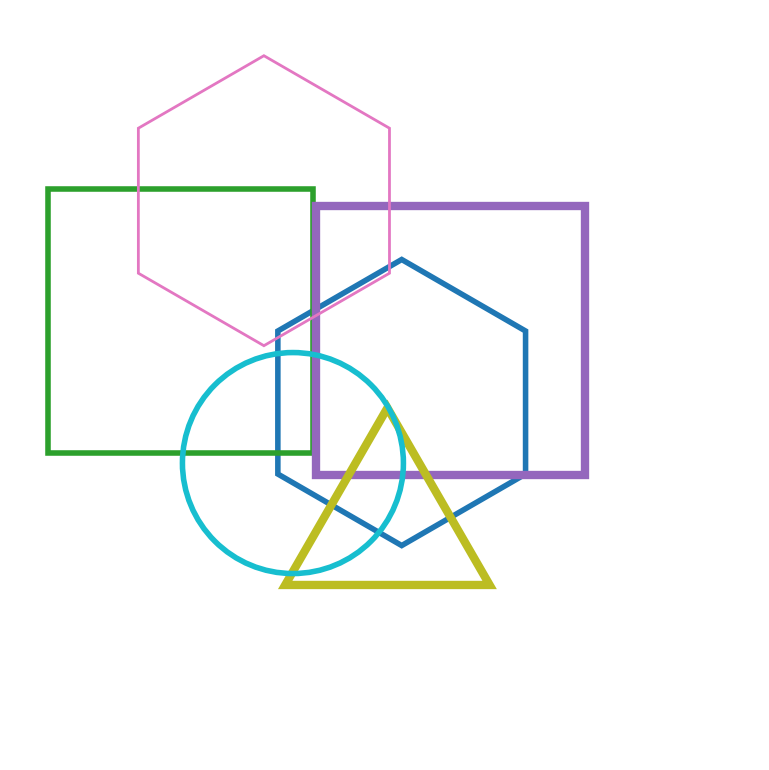[{"shape": "hexagon", "thickness": 2, "radius": 0.93, "center": [0.522, 0.477]}, {"shape": "square", "thickness": 2, "radius": 0.86, "center": [0.235, 0.583]}, {"shape": "square", "thickness": 3, "radius": 0.87, "center": [0.585, 0.558]}, {"shape": "hexagon", "thickness": 1, "radius": 0.94, "center": [0.343, 0.739]}, {"shape": "triangle", "thickness": 3, "radius": 0.77, "center": [0.503, 0.317]}, {"shape": "circle", "thickness": 2, "radius": 0.72, "center": [0.38, 0.399]}]